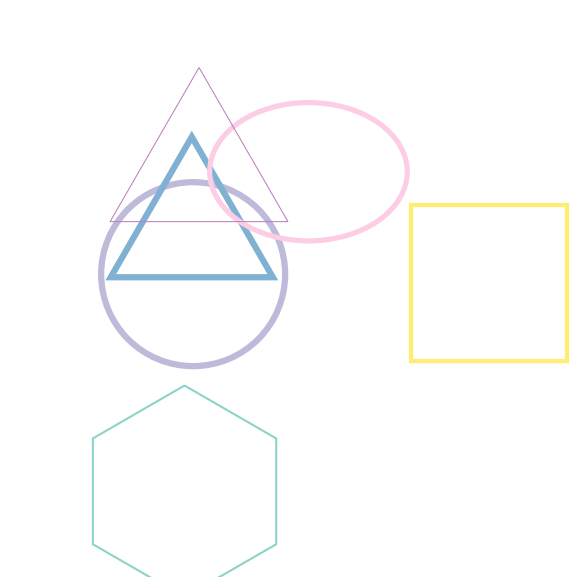[{"shape": "hexagon", "thickness": 1, "radius": 0.92, "center": [0.32, 0.148]}, {"shape": "circle", "thickness": 3, "radius": 0.8, "center": [0.334, 0.524]}, {"shape": "triangle", "thickness": 3, "radius": 0.81, "center": [0.332, 0.6]}, {"shape": "oval", "thickness": 2.5, "radius": 0.86, "center": [0.534, 0.702]}, {"shape": "triangle", "thickness": 0.5, "radius": 0.89, "center": [0.345, 0.704]}, {"shape": "square", "thickness": 2, "radius": 0.68, "center": [0.847, 0.509]}]